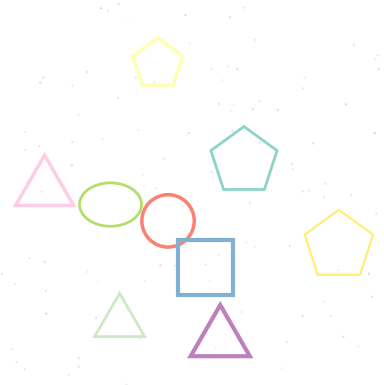[{"shape": "pentagon", "thickness": 2, "radius": 0.45, "center": [0.634, 0.581]}, {"shape": "pentagon", "thickness": 2.5, "radius": 0.34, "center": [0.41, 0.834]}, {"shape": "circle", "thickness": 2.5, "radius": 0.34, "center": [0.436, 0.426]}, {"shape": "square", "thickness": 3, "radius": 0.36, "center": [0.534, 0.305]}, {"shape": "oval", "thickness": 2, "radius": 0.4, "center": [0.287, 0.469]}, {"shape": "triangle", "thickness": 2.5, "radius": 0.44, "center": [0.116, 0.51]}, {"shape": "triangle", "thickness": 3, "radius": 0.44, "center": [0.572, 0.119]}, {"shape": "triangle", "thickness": 2, "radius": 0.38, "center": [0.311, 0.163]}, {"shape": "pentagon", "thickness": 1.5, "radius": 0.47, "center": [0.88, 0.362]}]